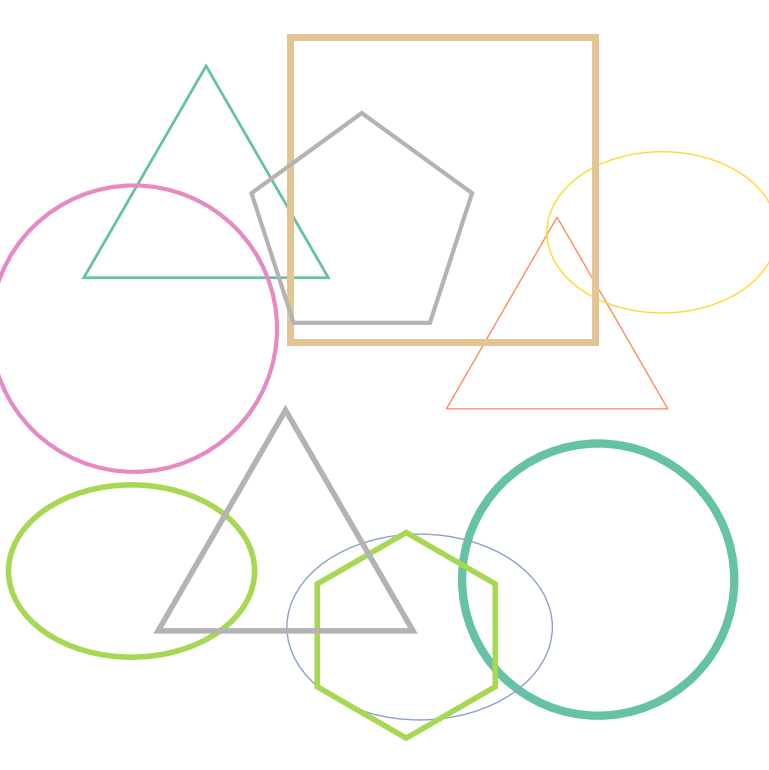[{"shape": "circle", "thickness": 3, "radius": 0.88, "center": [0.777, 0.247]}, {"shape": "triangle", "thickness": 1, "radius": 0.92, "center": [0.268, 0.731]}, {"shape": "triangle", "thickness": 0.5, "radius": 0.83, "center": [0.723, 0.552]}, {"shape": "oval", "thickness": 0.5, "radius": 0.86, "center": [0.545, 0.186]}, {"shape": "circle", "thickness": 1.5, "radius": 0.93, "center": [0.174, 0.573]}, {"shape": "hexagon", "thickness": 2, "radius": 0.67, "center": [0.528, 0.175]}, {"shape": "oval", "thickness": 2, "radius": 0.8, "center": [0.171, 0.258]}, {"shape": "oval", "thickness": 0.5, "radius": 0.75, "center": [0.86, 0.698]}, {"shape": "square", "thickness": 2.5, "radius": 0.99, "center": [0.574, 0.754]}, {"shape": "triangle", "thickness": 2, "radius": 0.96, "center": [0.371, 0.276]}, {"shape": "pentagon", "thickness": 1.5, "radius": 0.75, "center": [0.47, 0.703]}]